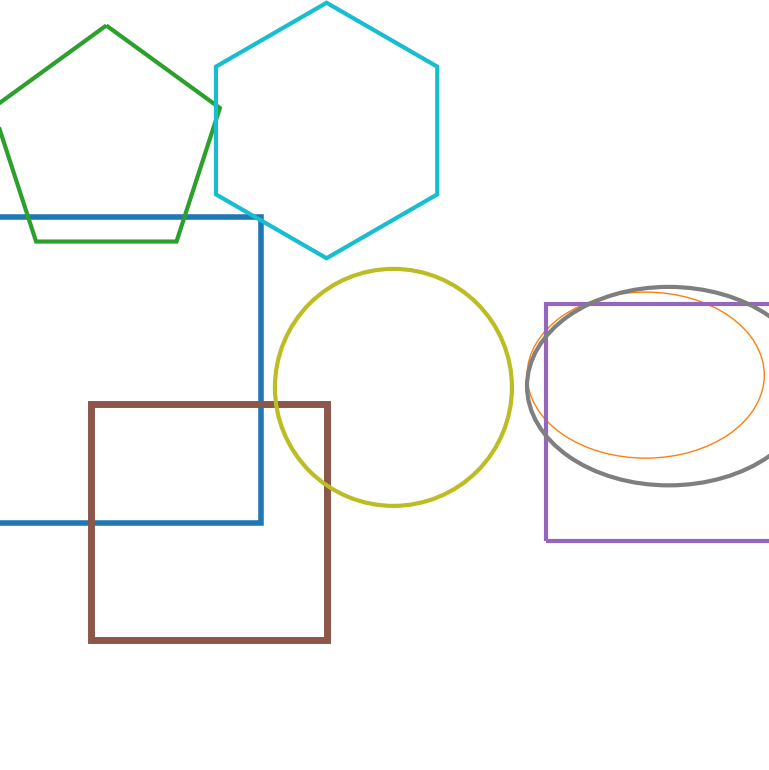[{"shape": "square", "thickness": 2, "radius": 0.99, "center": [0.14, 0.519]}, {"shape": "oval", "thickness": 0.5, "radius": 0.77, "center": [0.839, 0.513]}, {"shape": "pentagon", "thickness": 1.5, "radius": 0.78, "center": [0.138, 0.812]}, {"shape": "square", "thickness": 1.5, "radius": 0.77, "center": [0.863, 0.451]}, {"shape": "square", "thickness": 2.5, "radius": 0.77, "center": [0.272, 0.322]}, {"shape": "oval", "thickness": 1.5, "radius": 0.92, "center": [0.869, 0.499]}, {"shape": "circle", "thickness": 1.5, "radius": 0.77, "center": [0.511, 0.497]}, {"shape": "hexagon", "thickness": 1.5, "radius": 0.83, "center": [0.424, 0.831]}]